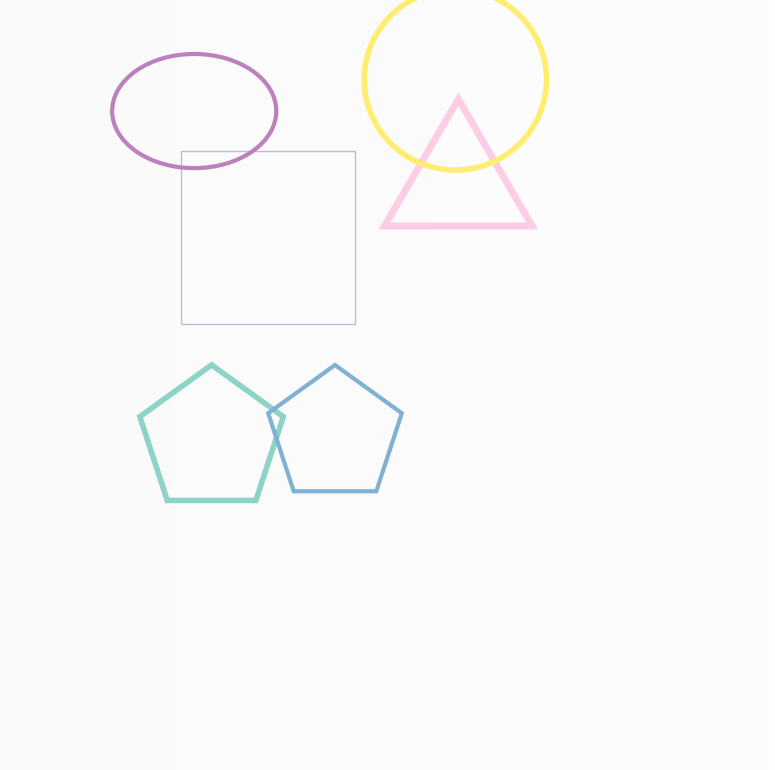[{"shape": "pentagon", "thickness": 2, "radius": 0.49, "center": [0.273, 0.429]}, {"shape": "square", "thickness": 0.5, "radius": 0.56, "center": [0.346, 0.692]}, {"shape": "pentagon", "thickness": 1.5, "radius": 0.45, "center": [0.432, 0.435]}, {"shape": "triangle", "thickness": 2.5, "radius": 0.55, "center": [0.591, 0.761]}, {"shape": "oval", "thickness": 1.5, "radius": 0.53, "center": [0.251, 0.856]}, {"shape": "circle", "thickness": 2, "radius": 0.59, "center": [0.588, 0.897]}]